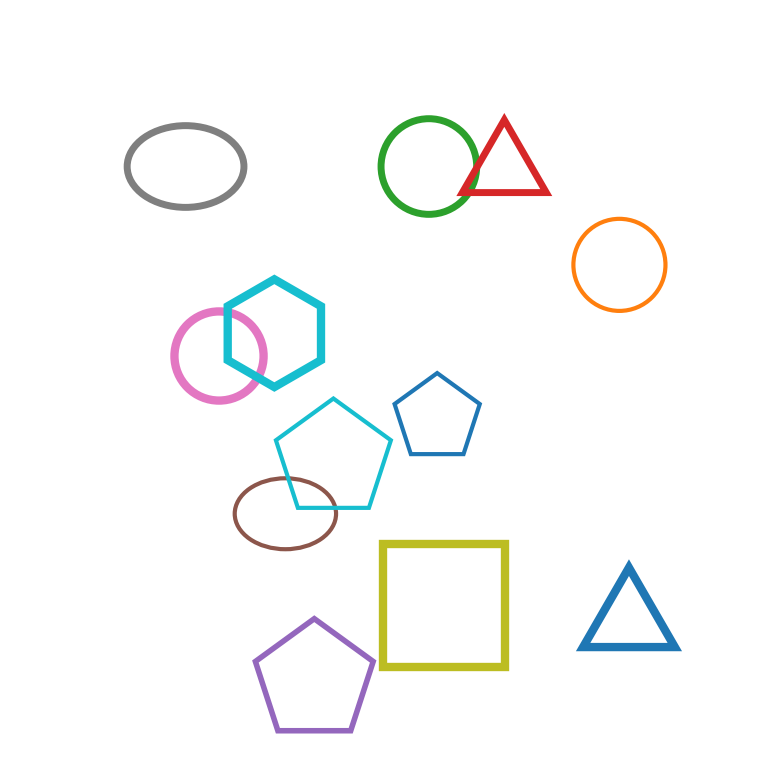[{"shape": "triangle", "thickness": 3, "radius": 0.34, "center": [0.817, 0.194]}, {"shape": "pentagon", "thickness": 1.5, "radius": 0.29, "center": [0.568, 0.457]}, {"shape": "circle", "thickness": 1.5, "radius": 0.3, "center": [0.804, 0.656]}, {"shape": "circle", "thickness": 2.5, "radius": 0.31, "center": [0.557, 0.784]}, {"shape": "triangle", "thickness": 2.5, "radius": 0.31, "center": [0.655, 0.781]}, {"shape": "pentagon", "thickness": 2, "radius": 0.4, "center": [0.408, 0.116]}, {"shape": "oval", "thickness": 1.5, "radius": 0.33, "center": [0.371, 0.333]}, {"shape": "circle", "thickness": 3, "radius": 0.29, "center": [0.284, 0.538]}, {"shape": "oval", "thickness": 2.5, "radius": 0.38, "center": [0.241, 0.784]}, {"shape": "square", "thickness": 3, "radius": 0.4, "center": [0.576, 0.213]}, {"shape": "hexagon", "thickness": 3, "radius": 0.35, "center": [0.356, 0.567]}, {"shape": "pentagon", "thickness": 1.5, "radius": 0.39, "center": [0.433, 0.404]}]